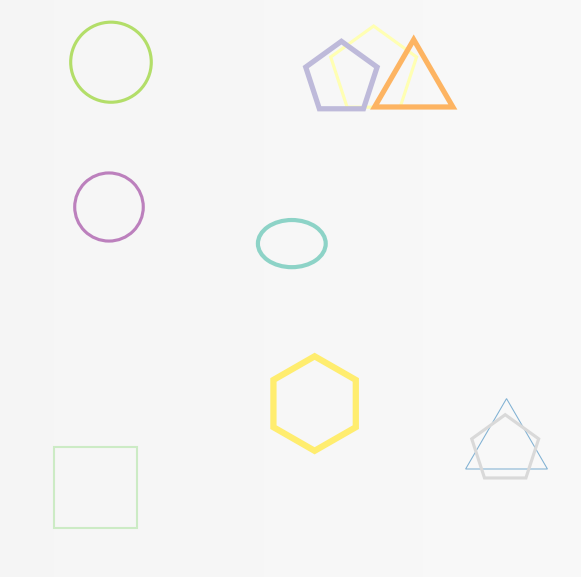[{"shape": "oval", "thickness": 2, "radius": 0.29, "center": [0.502, 0.577]}, {"shape": "pentagon", "thickness": 1.5, "radius": 0.39, "center": [0.643, 0.876]}, {"shape": "pentagon", "thickness": 2.5, "radius": 0.32, "center": [0.587, 0.863]}, {"shape": "triangle", "thickness": 0.5, "radius": 0.41, "center": [0.871, 0.228]}, {"shape": "triangle", "thickness": 2.5, "radius": 0.39, "center": [0.712, 0.853]}, {"shape": "circle", "thickness": 1.5, "radius": 0.35, "center": [0.191, 0.891]}, {"shape": "pentagon", "thickness": 1.5, "radius": 0.3, "center": [0.869, 0.22]}, {"shape": "circle", "thickness": 1.5, "radius": 0.29, "center": [0.188, 0.641]}, {"shape": "square", "thickness": 1, "radius": 0.35, "center": [0.164, 0.155]}, {"shape": "hexagon", "thickness": 3, "radius": 0.41, "center": [0.541, 0.3]}]